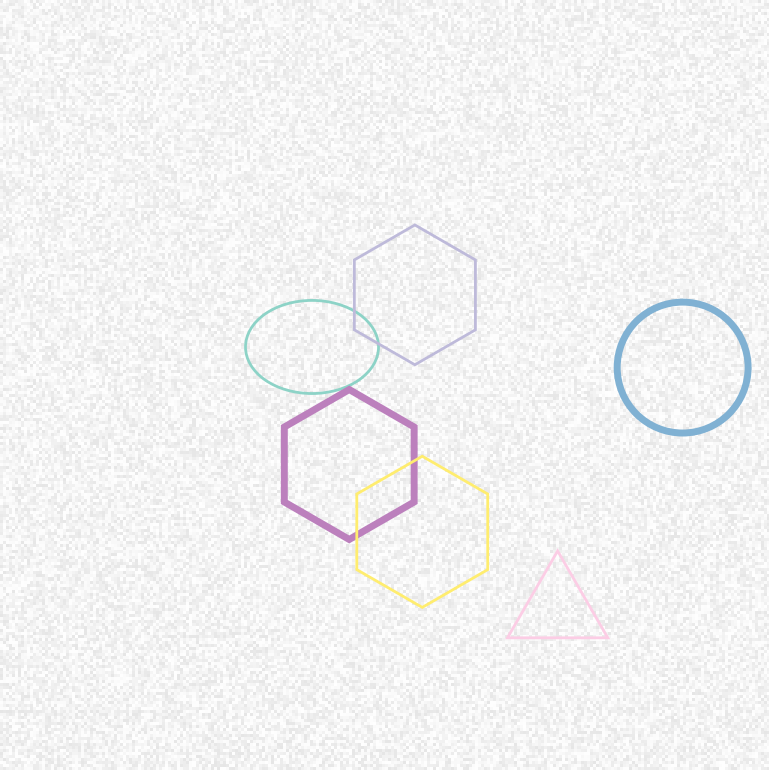[{"shape": "oval", "thickness": 1, "radius": 0.43, "center": [0.405, 0.549]}, {"shape": "hexagon", "thickness": 1, "radius": 0.45, "center": [0.539, 0.617]}, {"shape": "circle", "thickness": 2.5, "radius": 0.43, "center": [0.887, 0.523]}, {"shape": "triangle", "thickness": 1, "radius": 0.38, "center": [0.724, 0.209]}, {"shape": "hexagon", "thickness": 2.5, "radius": 0.49, "center": [0.454, 0.397]}, {"shape": "hexagon", "thickness": 1, "radius": 0.49, "center": [0.548, 0.309]}]